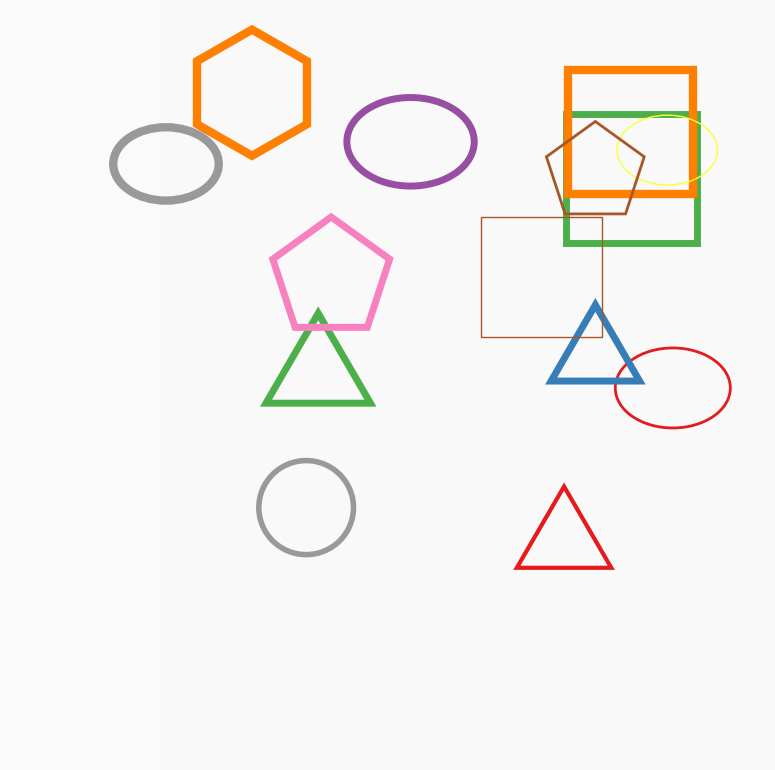[{"shape": "triangle", "thickness": 1.5, "radius": 0.35, "center": [0.728, 0.298]}, {"shape": "oval", "thickness": 1, "radius": 0.37, "center": [0.868, 0.496]}, {"shape": "triangle", "thickness": 2.5, "radius": 0.33, "center": [0.768, 0.538]}, {"shape": "triangle", "thickness": 2.5, "radius": 0.39, "center": [0.411, 0.515]}, {"shape": "square", "thickness": 2.5, "radius": 0.42, "center": [0.815, 0.768]}, {"shape": "oval", "thickness": 2.5, "radius": 0.41, "center": [0.53, 0.816]}, {"shape": "square", "thickness": 3, "radius": 0.4, "center": [0.814, 0.829]}, {"shape": "hexagon", "thickness": 3, "radius": 0.41, "center": [0.325, 0.88]}, {"shape": "oval", "thickness": 0.5, "radius": 0.32, "center": [0.861, 0.805]}, {"shape": "square", "thickness": 0.5, "radius": 0.39, "center": [0.699, 0.641]}, {"shape": "pentagon", "thickness": 1, "radius": 0.33, "center": [0.768, 0.776]}, {"shape": "pentagon", "thickness": 2.5, "radius": 0.4, "center": [0.427, 0.639]}, {"shape": "oval", "thickness": 3, "radius": 0.34, "center": [0.214, 0.787]}, {"shape": "circle", "thickness": 2, "radius": 0.31, "center": [0.395, 0.341]}]